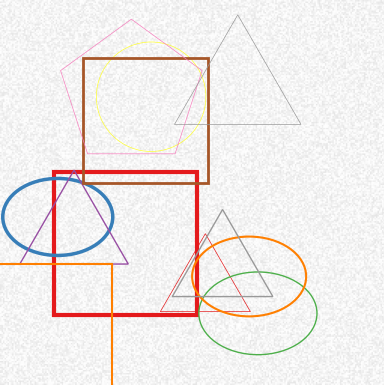[{"shape": "square", "thickness": 3, "radius": 0.93, "center": [0.325, 0.367]}, {"shape": "triangle", "thickness": 0.5, "radius": 0.68, "center": [0.533, 0.258]}, {"shape": "oval", "thickness": 2.5, "radius": 0.71, "center": [0.15, 0.436]}, {"shape": "oval", "thickness": 1, "radius": 0.77, "center": [0.67, 0.186]}, {"shape": "triangle", "thickness": 1, "radius": 0.81, "center": [0.192, 0.395]}, {"shape": "square", "thickness": 1.5, "radius": 0.95, "center": [0.103, 0.125]}, {"shape": "oval", "thickness": 1.5, "radius": 0.74, "center": [0.647, 0.282]}, {"shape": "circle", "thickness": 0.5, "radius": 0.71, "center": [0.393, 0.749]}, {"shape": "square", "thickness": 2, "radius": 0.81, "center": [0.378, 0.688]}, {"shape": "pentagon", "thickness": 0.5, "radius": 0.97, "center": [0.341, 0.757]}, {"shape": "triangle", "thickness": 1, "radius": 0.75, "center": [0.578, 0.305]}, {"shape": "triangle", "thickness": 0.5, "radius": 0.95, "center": [0.618, 0.772]}]